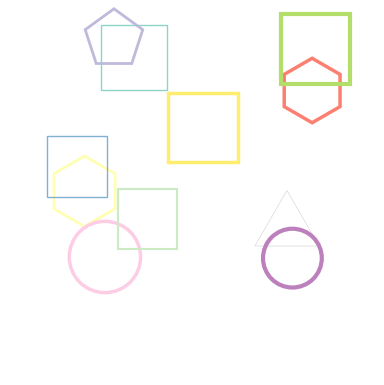[{"shape": "square", "thickness": 1, "radius": 0.42, "center": [0.348, 0.85]}, {"shape": "hexagon", "thickness": 2, "radius": 0.46, "center": [0.22, 0.503]}, {"shape": "pentagon", "thickness": 2, "radius": 0.39, "center": [0.296, 0.899]}, {"shape": "hexagon", "thickness": 2.5, "radius": 0.42, "center": [0.811, 0.765]}, {"shape": "square", "thickness": 1, "radius": 0.39, "center": [0.2, 0.568]}, {"shape": "square", "thickness": 3, "radius": 0.45, "center": [0.819, 0.873]}, {"shape": "circle", "thickness": 2.5, "radius": 0.46, "center": [0.272, 0.332]}, {"shape": "triangle", "thickness": 0.5, "radius": 0.48, "center": [0.745, 0.409]}, {"shape": "circle", "thickness": 3, "radius": 0.38, "center": [0.759, 0.33]}, {"shape": "square", "thickness": 1.5, "radius": 0.39, "center": [0.383, 0.431]}, {"shape": "square", "thickness": 2.5, "radius": 0.45, "center": [0.527, 0.669]}]